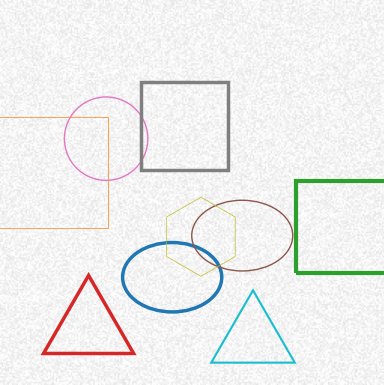[{"shape": "oval", "thickness": 2.5, "radius": 0.64, "center": [0.447, 0.28]}, {"shape": "square", "thickness": 0.5, "radius": 0.72, "center": [0.135, 0.552]}, {"shape": "square", "thickness": 3, "radius": 0.6, "center": [0.887, 0.411]}, {"shape": "triangle", "thickness": 2.5, "radius": 0.68, "center": [0.23, 0.149]}, {"shape": "oval", "thickness": 1, "radius": 0.66, "center": [0.629, 0.388]}, {"shape": "circle", "thickness": 1, "radius": 0.54, "center": [0.276, 0.64]}, {"shape": "square", "thickness": 2.5, "radius": 0.57, "center": [0.479, 0.672]}, {"shape": "hexagon", "thickness": 0.5, "radius": 0.51, "center": [0.522, 0.385]}, {"shape": "triangle", "thickness": 1.5, "radius": 0.63, "center": [0.657, 0.121]}]